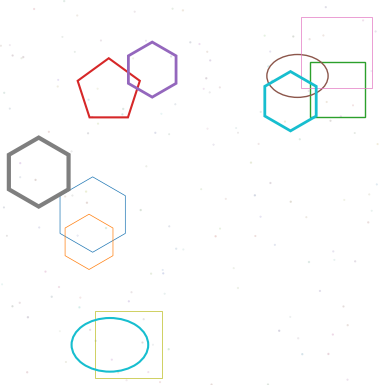[{"shape": "hexagon", "thickness": 0.5, "radius": 0.49, "center": [0.241, 0.443]}, {"shape": "hexagon", "thickness": 0.5, "radius": 0.36, "center": [0.231, 0.372]}, {"shape": "square", "thickness": 1, "radius": 0.35, "center": [0.877, 0.767]}, {"shape": "pentagon", "thickness": 1.5, "radius": 0.42, "center": [0.282, 0.764]}, {"shape": "hexagon", "thickness": 2, "radius": 0.36, "center": [0.395, 0.819]}, {"shape": "oval", "thickness": 1, "radius": 0.4, "center": [0.773, 0.803]}, {"shape": "square", "thickness": 0.5, "radius": 0.46, "center": [0.874, 0.863]}, {"shape": "hexagon", "thickness": 3, "radius": 0.45, "center": [0.101, 0.553]}, {"shape": "square", "thickness": 0.5, "radius": 0.44, "center": [0.333, 0.105]}, {"shape": "oval", "thickness": 1.5, "radius": 0.5, "center": [0.285, 0.104]}, {"shape": "hexagon", "thickness": 2, "radius": 0.39, "center": [0.755, 0.737]}]